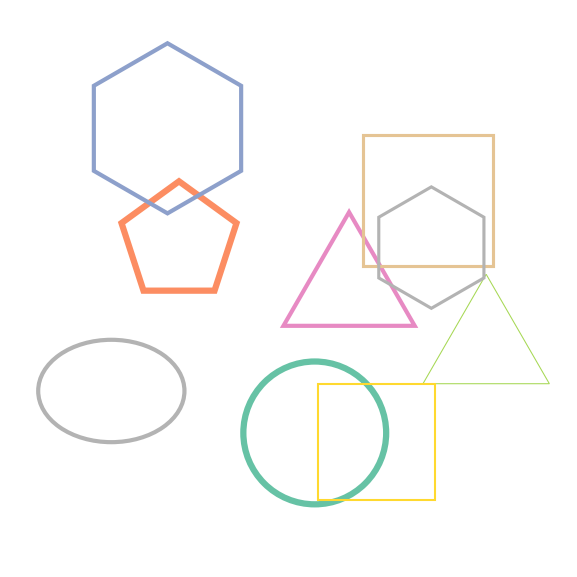[{"shape": "circle", "thickness": 3, "radius": 0.62, "center": [0.545, 0.249]}, {"shape": "pentagon", "thickness": 3, "radius": 0.52, "center": [0.31, 0.58]}, {"shape": "hexagon", "thickness": 2, "radius": 0.74, "center": [0.29, 0.777]}, {"shape": "triangle", "thickness": 2, "radius": 0.66, "center": [0.604, 0.501]}, {"shape": "triangle", "thickness": 0.5, "radius": 0.63, "center": [0.842, 0.398]}, {"shape": "square", "thickness": 1, "radius": 0.5, "center": [0.652, 0.234]}, {"shape": "square", "thickness": 1.5, "radius": 0.57, "center": [0.741, 0.652]}, {"shape": "hexagon", "thickness": 1.5, "radius": 0.53, "center": [0.747, 0.57]}, {"shape": "oval", "thickness": 2, "radius": 0.63, "center": [0.193, 0.322]}]